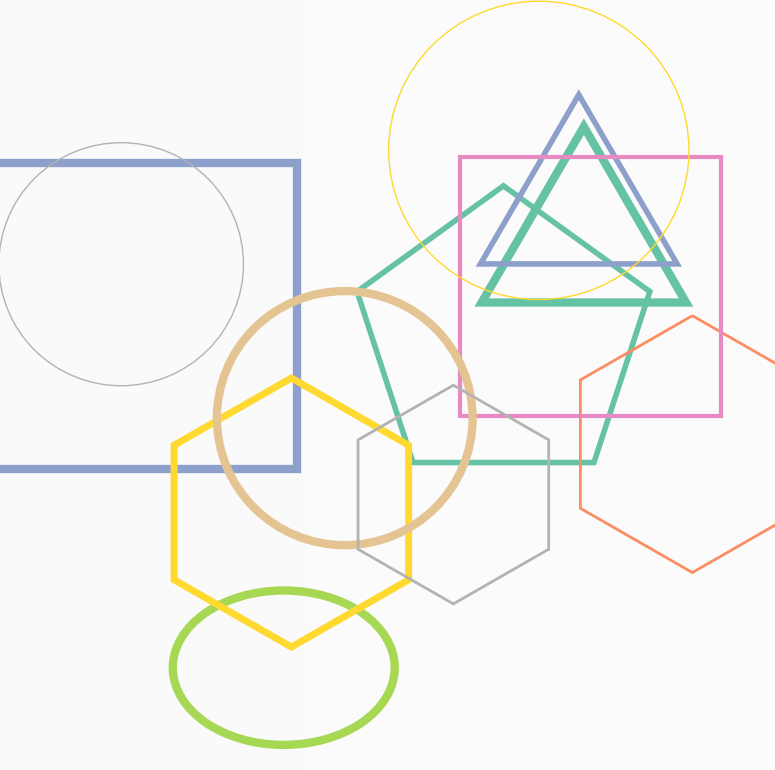[{"shape": "pentagon", "thickness": 2, "radius": 0.99, "center": [0.65, 0.56]}, {"shape": "triangle", "thickness": 3, "radius": 0.76, "center": [0.753, 0.683]}, {"shape": "hexagon", "thickness": 1, "radius": 0.83, "center": [0.893, 0.423]}, {"shape": "square", "thickness": 3, "radius": 1.0, "center": [0.185, 0.59]}, {"shape": "triangle", "thickness": 2, "radius": 0.73, "center": [0.747, 0.73]}, {"shape": "square", "thickness": 1.5, "radius": 0.84, "center": [0.762, 0.628]}, {"shape": "oval", "thickness": 3, "radius": 0.72, "center": [0.366, 0.133]}, {"shape": "circle", "thickness": 0.5, "radius": 0.97, "center": [0.695, 0.805]}, {"shape": "hexagon", "thickness": 2.5, "radius": 0.87, "center": [0.376, 0.334]}, {"shape": "circle", "thickness": 3, "radius": 0.82, "center": [0.445, 0.457]}, {"shape": "circle", "thickness": 0.5, "radius": 0.79, "center": [0.156, 0.657]}, {"shape": "hexagon", "thickness": 1, "radius": 0.71, "center": [0.585, 0.358]}]